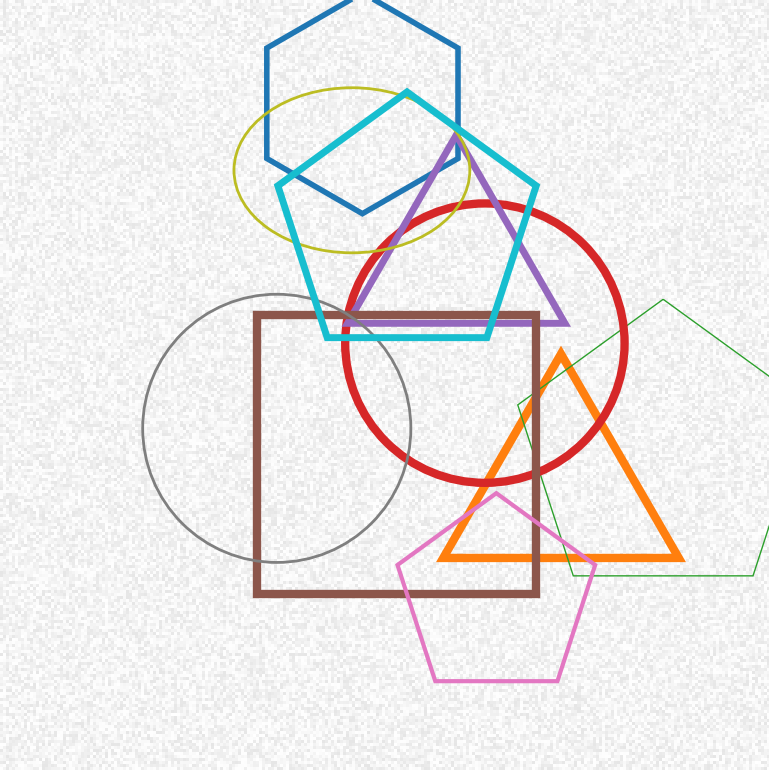[{"shape": "hexagon", "thickness": 2, "radius": 0.72, "center": [0.471, 0.866]}, {"shape": "triangle", "thickness": 3, "radius": 0.88, "center": [0.729, 0.364]}, {"shape": "pentagon", "thickness": 0.5, "radius": 0.99, "center": [0.861, 0.413]}, {"shape": "circle", "thickness": 3, "radius": 0.91, "center": [0.63, 0.554]}, {"shape": "triangle", "thickness": 2.5, "radius": 0.81, "center": [0.593, 0.662]}, {"shape": "square", "thickness": 3, "radius": 0.91, "center": [0.515, 0.41]}, {"shape": "pentagon", "thickness": 1.5, "radius": 0.67, "center": [0.645, 0.225]}, {"shape": "circle", "thickness": 1, "radius": 0.87, "center": [0.359, 0.444]}, {"shape": "oval", "thickness": 1, "radius": 0.77, "center": [0.457, 0.779]}, {"shape": "pentagon", "thickness": 2.5, "radius": 0.88, "center": [0.529, 0.704]}]